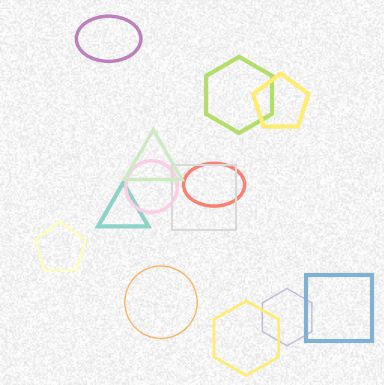[{"shape": "triangle", "thickness": 3, "radius": 0.38, "center": [0.32, 0.45]}, {"shape": "pentagon", "thickness": 1.5, "radius": 0.35, "center": [0.157, 0.355]}, {"shape": "hexagon", "thickness": 1, "radius": 0.37, "center": [0.746, 0.176]}, {"shape": "oval", "thickness": 2.5, "radius": 0.4, "center": [0.556, 0.52]}, {"shape": "square", "thickness": 3, "radius": 0.43, "center": [0.88, 0.2]}, {"shape": "circle", "thickness": 1, "radius": 0.47, "center": [0.418, 0.215]}, {"shape": "hexagon", "thickness": 3, "radius": 0.49, "center": [0.621, 0.753]}, {"shape": "circle", "thickness": 2.5, "radius": 0.34, "center": [0.394, 0.515]}, {"shape": "square", "thickness": 1.5, "radius": 0.42, "center": [0.53, 0.486]}, {"shape": "oval", "thickness": 2.5, "radius": 0.42, "center": [0.282, 0.899]}, {"shape": "triangle", "thickness": 2.5, "radius": 0.43, "center": [0.398, 0.577]}, {"shape": "pentagon", "thickness": 3, "radius": 0.38, "center": [0.729, 0.733]}, {"shape": "hexagon", "thickness": 2, "radius": 0.49, "center": [0.64, 0.122]}]